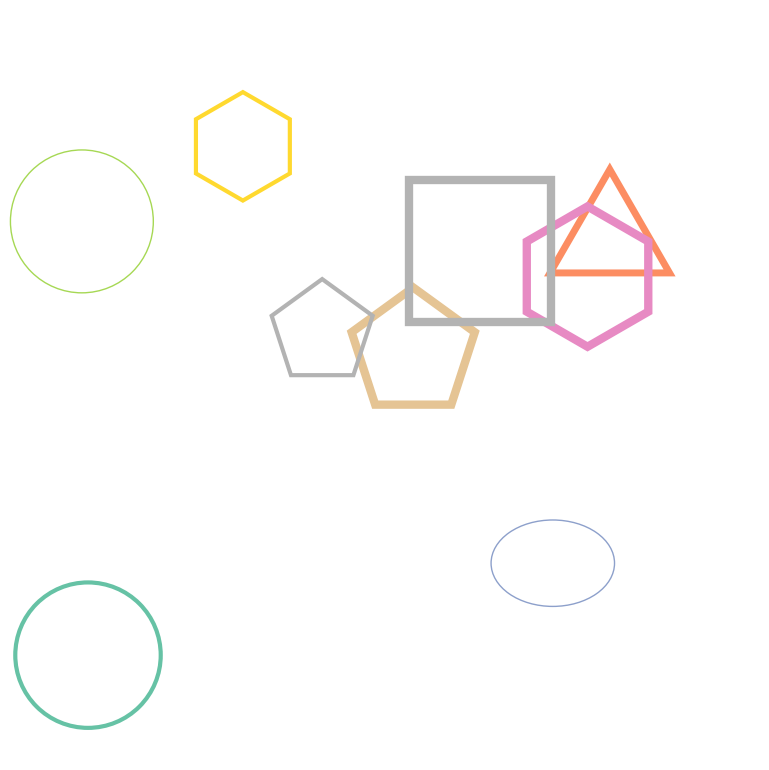[{"shape": "circle", "thickness": 1.5, "radius": 0.47, "center": [0.114, 0.149]}, {"shape": "triangle", "thickness": 2.5, "radius": 0.45, "center": [0.792, 0.69]}, {"shape": "oval", "thickness": 0.5, "radius": 0.4, "center": [0.718, 0.269]}, {"shape": "hexagon", "thickness": 3, "radius": 0.46, "center": [0.763, 0.641]}, {"shape": "circle", "thickness": 0.5, "radius": 0.46, "center": [0.106, 0.712]}, {"shape": "hexagon", "thickness": 1.5, "radius": 0.35, "center": [0.315, 0.81]}, {"shape": "pentagon", "thickness": 3, "radius": 0.42, "center": [0.537, 0.543]}, {"shape": "square", "thickness": 3, "radius": 0.46, "center": [0.624, 0.674]}, {"shape": "pentagon", "thickness": 1.5, "radius": 0.34, "center": [0.418, 0.569]}]